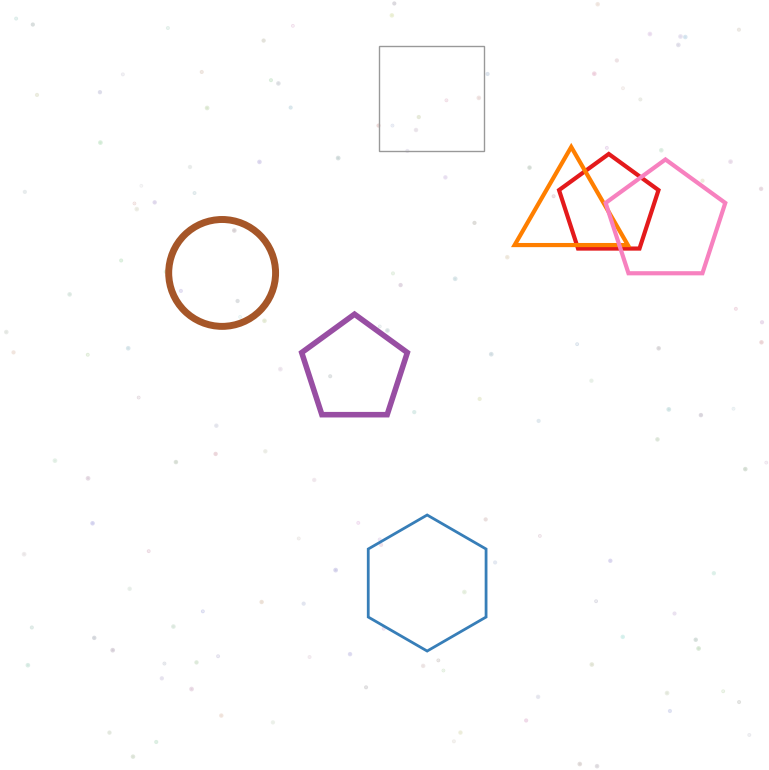[{"shape": "pentagon", "thickness": 1.5, "radius": 0.34, "center": [0.791, 0.732]}, {"shape": "hexagon", "thickness": 1, "radius": 0.44, "center": [0.555, 0.243]}, {"shape": "pentagon", "thickness": 2, "radius": 0.36, "center": [0.46, 0.52]}, {"shape": "triangle", "thickness": 1.5, "radius": 0.42, "center": [0.742, 0.724]}, {"shape": "circle", "thickness": 2.5, "radius": 0.35, "center": [0.288, 0.646]}, {"shape": "pentagon", "thickness": 1.5, "radius": 0.41, "center": [0.864, 0.711]}, {"shape": "square", "thickness": 0.5, "radius": 0.34, "center": [0.561, 0.872]}]